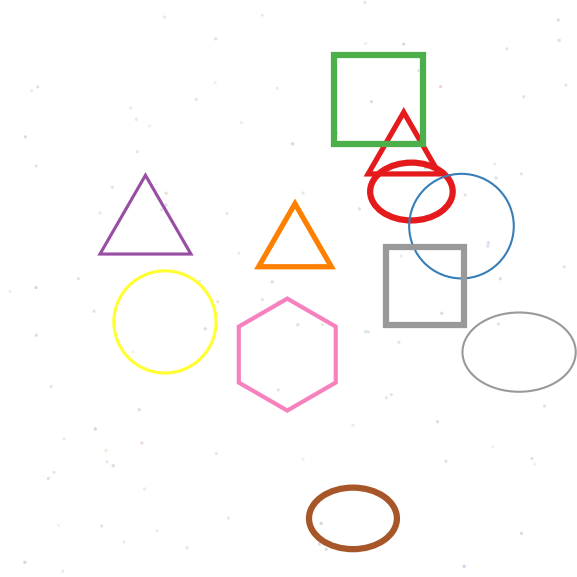[{"shape": "triangle", "thickness": 2.5, "radius": 0.36, "center": [0.699, 0.734]}, {"shape": "oval", "thickness": 3, "radius": 0.36, "center": [0.712, 0.667]}, {"shape": "circle", "thickness": 1, "radius": 0.45, "center": [0.799, 0.608]}, {"shape": "square", "thickness": 3, "radius": 0.39, "center": [0.655, 0.826]}, {"shape": "triangle", "thickness": 1.5, "radius": 0.45, "center": [0.252, 0.605]}, {"shape": "triangle", "thickness": 2.5, "radius": 0.36, "center": [0.511, 0.574]}, {"shape": "circle", "thickness": 1.5, "radius": 0.44, "center": [0.286, 0.442]}, {"shape": "oval", "thickness": 3, "radius": 0.38, "center": [0.611, 0.101]}, {"shape": "hexagon", "thickness": 2, "radius": 0.48, "center": [0.497, 0.385]}, {"shape": "square", "thickness": 3, "radius": 0.34, "center": [0.736, 0.504]}, {"shape": "oval", "thickness": 1, "radius": 0.49, "center": [0.899, 0.389]}]